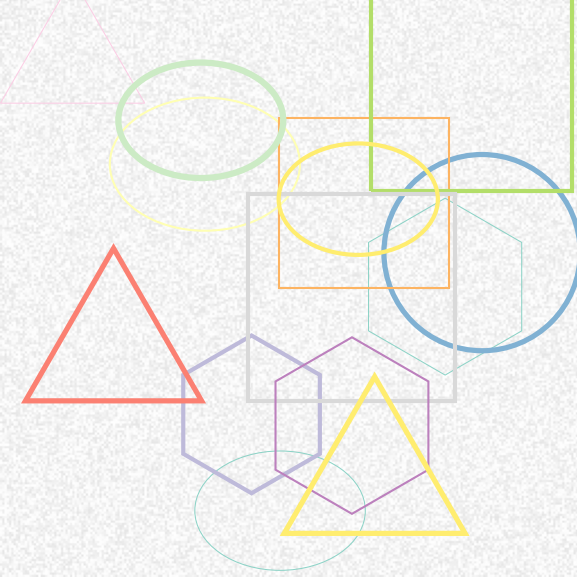[{"shape": "oval", "thickness": 0.5, "radius": 0.74, "center": [0.485, 0.115]}, {"shape": "hexagon", "thickness": 0.5, "radius": 0.77, "center": [0.771, 0.503]}, {"shape": "oval", "thickness": 1, "radius": 0.82, "center": [0.355, 0.715]}, {"shape": "hexagon", "thickness": 2, "radius": 0.68, "center": [0.436, 0.282]}, {"shape": "triangle", "thickness": 2.5, "radius": 0.88, "center": [0.197, 0.393]}, {"shape": "circle", "thickness": 2.5, "radius": 0.85, "center": [0.835, 0.562]}, {"shape": "square", "thickness": 1, "radius": 0.74, "center": [0.63, 0.648]}, {"shape": "square", "thickness": 2, "radius": 0.87, "center": [0.817, 0.842]}, {"shape": "triangle", "thickness": 0.5, "radius": 0.72, "center": [0.126, 0.893]}, {"shape": "square", "thickness": 2, "radius": 0.89, "center": [0.609, 0.484]}, {"shape": "hexagon", "thickness": 1, "radius": 0.76, "center": [0.609, 0.262]}, {"shape": "oval", "thickness": 3, "radius": 0.71, "center": [0.348, 0.791]}, {"shape": "triangle", "thickness": 2.5, "radius": 0.9, "center": [0.649, 0.166]}, {"shape": "oval", "thickness": 2, "radius": 0.69, "center": [0.62, 0.654]}]